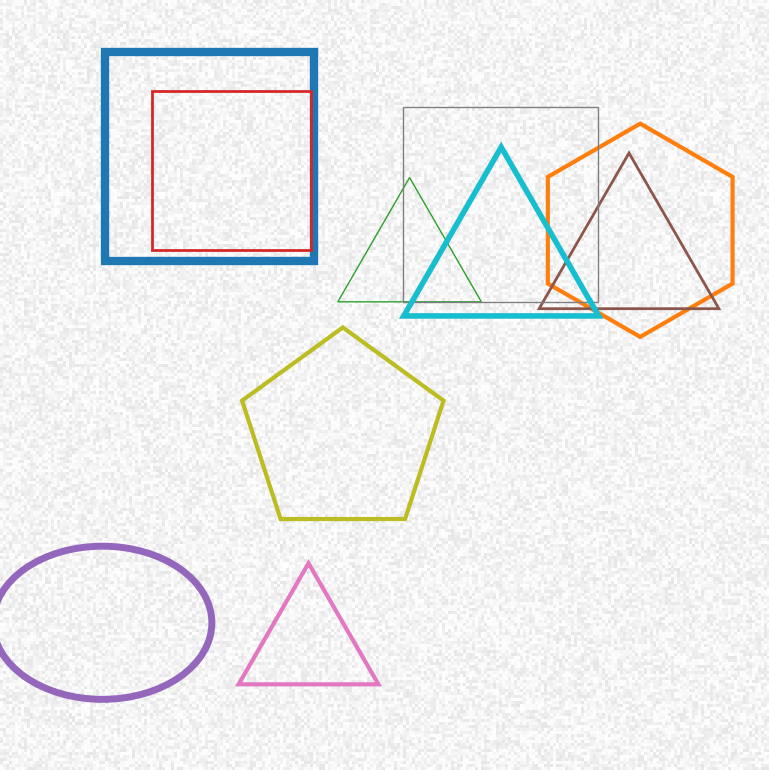[{"shape": "square", "thickness": 3, "radius": 0.68, "center": [0.272, 0.797]}, {"shape": "hexagon", "thickness": 1.5, "radius": 0.69, "center": [0.831, 0.701]}, {"shape": "triangle", "thickness": 0.5, "radius": 0.54, "center": [0.532, 0.662]}, {"shape": "square", "thickness": 1, "radius": 0.52, "center": [0.301, 0.779]}, {"shape": "oval", "thickness": 2.5, "radius": 0.71, "center": [0.133, 0.191]}, {"shape": "triangle", "thickness": 1, "radius": 0.67, "center": [0.817, 0.667]}, {"shape": "triangle", "thickness": 1.5, "radius": 0.52, "center": [0.401, 0.164]}, {"shape": "square", "thickness": 0.5, "radius": 0.63, "center": [0.65, 0.734]}, {"shape": "pentagon", "thickness": 1.5, "radius": 0.69, "center": [0.445, 0.437]}, {"shape": "triangle", "thickness": 2, "radius": 0.73, "center": [0.651, 0.663]}]